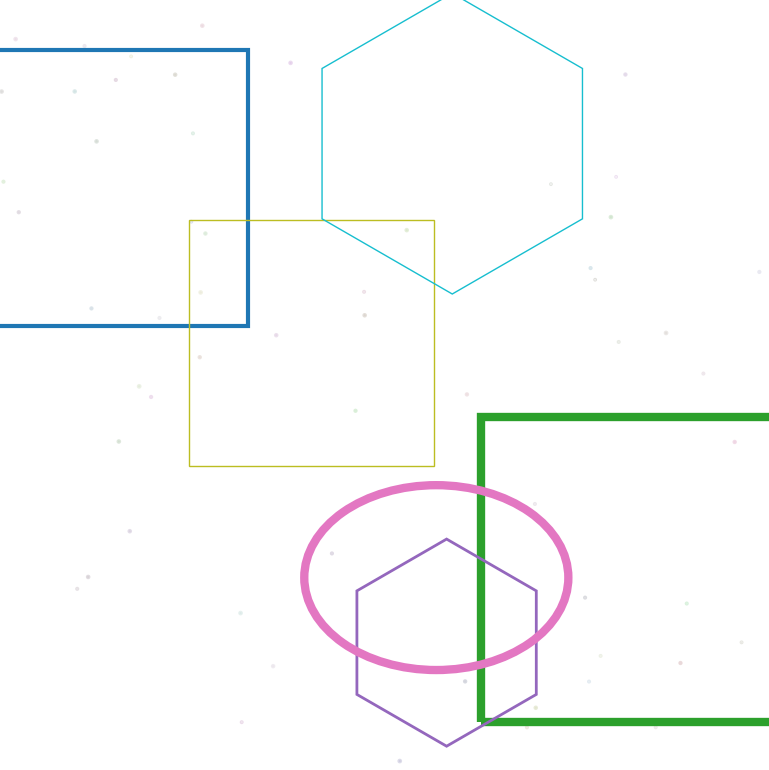[{"shape": "square", "thickness": 1.5, "radius": 0.9, "center": [0.143, 0.755]}, {"shape": "square", "thickness": 3, "radius": 0.99, "center": [0.823, 0.261]}, {"shape": "hexagon", "thickness": 1, "radius": 0.67, "center": [0.58, 0.165]}, {"shape": "oval", "thickness": 3, "radius": 0.86, "center": [0.567, 0.25]}, {"shape": "square", "thickness": 0.5, "radius": 0.8, "center": [0.404, 0.555]}, {"shape": "hexagon", "thickness": 0.5, "radius": 0.98, "center": [0.587, 0.813]}]